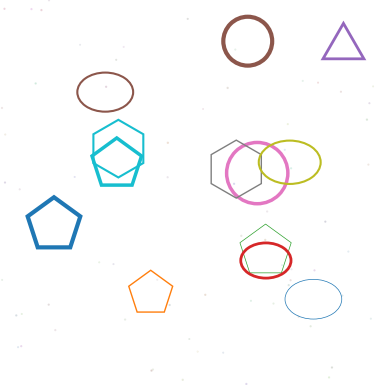[{"shape": "pentagon", "thickness": 3, "radius": 0.36, "center": [0.14, 0.416]}, {"shape": "oval", "thickness": 0.5, "radius": 0.37, "center": [0.814, 0.223]}, {"shape": "pentagon", "thickness": 1, "radius": 0.3, "center": [0.391, 0.238]}, {"shape": "pentagon", "thickness": 0.5, "radius": 0.35, "center": [0.69, 0.348]}, {"shape": "oval", "thickness": 2, "radius": 0.33, "center": [0.691, 0.323]}, {"shape": "triangle", "thickness": 2, "radius": 0.31, "center": [0.892, 0.878]}, {"shape": "circle", "thickness": 3, "radius": 0.32, "center": [0.644, 0.893]}, {"shape": "oval", "thickness": 1.5, "radius": 0.36, "center": [0.273, 0.761]}, {"shape": "circle", "thickness": 2.5, "radius": 0.4, "center": [0.668, 0.55]}, {"shape": "hexagon", "thickness": 1, "radius": 0.38, "center": [0.614, 0.561]}, {"shape": "oval", "thickness": 1.5, "radius": 0.4, "center": [0.753, 0.579]}, {"shape": "hexagon", "thickness": 1.5, "radius": 0.37, "center": [0.307, 0.614]}, {"shape": "pentagon", "thickness": 2.5, "radius": 0.34, "center": [0.303, 0.574]}]